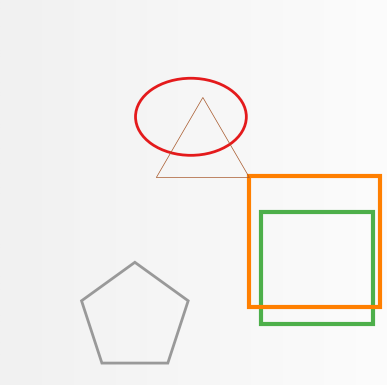[{"shape": "oval", "thickness": 2, "radius": 0.71, "center": [0.493, 0.697]}, {"shape": "square", "thickness": 3, "radius": 0.72, "center": [0.819, 0.303]}, {"shape": "square", "thickness": 3, "radius": 0.85, "center": [0.812, 0.373]}, {"shape": "triangle", "thickness": 0.5, "radius": 0.69, "center": [0.524, 0.608]}, {"shape": "pentagon", "thickness": 2, "radius": 0.72, "center": [0.348, 0.174]}]